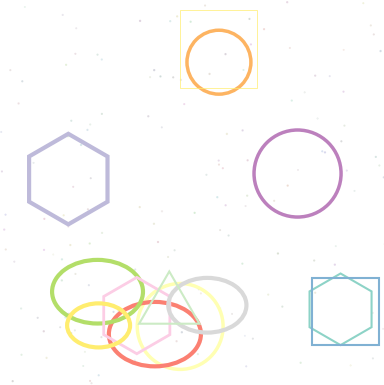[{"shape": "hexagon", "thickness": 1.5, "radius": 0.46, "center": [0.885, 0.197]}, {"shape": "circle", "thickness": 2.5, "radius": 0.56, "center": [0.468, 0.152]}, {"shape": "hexagon", "thickness": 3, "radius": 0.59, "center": [0.177, 0.535]}, {"shape": "oval", "thickness": 3, "radius": 0.6, "center": [0.402, 0.132]}, {"shape": "square", "thickness": 1.5, "radius": 0.44, "center": [0.898, 0.192]}, {"shape": "circle", "thickness": 2.5, "radius": 0.42, "center": [0.569, 0.838]}, {"shape": "oval", "thickness": 3, "radius": 0.59, "center": [0.253, 0.242]}, {"shape": "hexagon", "thickness": 2, "radius": 0.5, "center": [0.355, 0.18]}, {"shape": "oval", "thickness": 3, "radius": 0.51, "center": [0.539, 0.207]}, {"shape": "circle", "thickness": 2.5, "radius": 0.57, "center": [0.773, 0.549]}, {"shape": "triangle", "thickness": 1.5, "radius": 0.45, "center": [0.44, 0.204]}, {"shape": "oval", "thickness": 3, "radius": 0.41, "center": [0.256, 0.155]}, {"shape": "square", "thickness": 0.5, "radius": 0.5, "center": [0.567, 0.872]}]